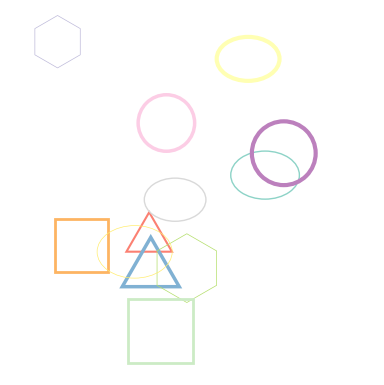[{"shape": "oval", "thickness": 1, "radius": 0.45, "center": [0.688, 0.545]}, {"shape": "oval", "thickness": 3, "radius": 0.41, "center": [0.644, 0.847]}, {"shape": "hexagon", "thickness": 0.5, "radius": 0.34, "center": [0.15, 0.892]}, {"shape": "triangle", "thickness": 1.5, "radius": 0.34, "center": [0.388, 0.38]}, {"shape": "triangle", "thickness": 2.5, "radius": 0.43, "center": [0.392, 0.298]}, {"shape": "square", "thickness": 2, "radius": 0.34, "center": [0.212, 0.362]}, {"shape": "hexagon", "thickness": 0.5, "radius": 0.45, "center": [0.485, 0.304]}, {"shape": "circle", "thickness": 2.5, "radius": 0.37, "center": [0.432, 0.681]}, {"shape": "oval", "thickness": 1, "radius": 0.4, "center": [0.455, 0.481]}, {"shape": "circle", "thickness": 3, "radius": 0.41, "center": [0.737, 0.602]}, {"shape": "square", "thickness": 2, "radius": 0.42, "center": [0.417, 0.14]}, {"shape": "oval", "thickness": 0.5, "radius": 0.49, "center": [0.35, 0.346]}]